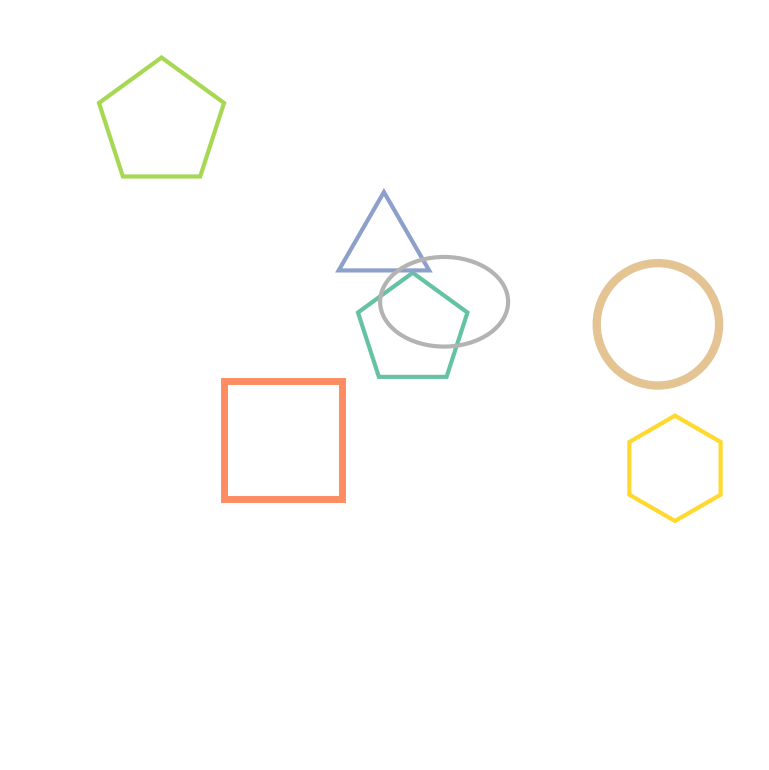[{"shape": "pentagon", "thickness": 1.5, "radius": 0.37, "center": [0.536, 0.571]}, {"shape": "square", "thickness": 2.5, "radius": 0.38, "center": [0.368, 0.429]}, {"shape": "triangle", "thickness": 1.5, "radius": 0.34, "center": [0.499, 0.683]}, {"shape": "pentagon", "thickness": 1.5, "radius": 0.43, "center": [0.21, 0.84]}, {"shape": "hexagon", "thickness": 1.5, "radius": 0.34, "center": [0.877, 0.392]}, {"shape": "circle", "thickness": 3, "radius": 0.4, "center": [0.854, 0.579]}, {"shape": "oval", "thickness": 1.5, "radius": 0.42, "center": [0.577, 0.608]}]